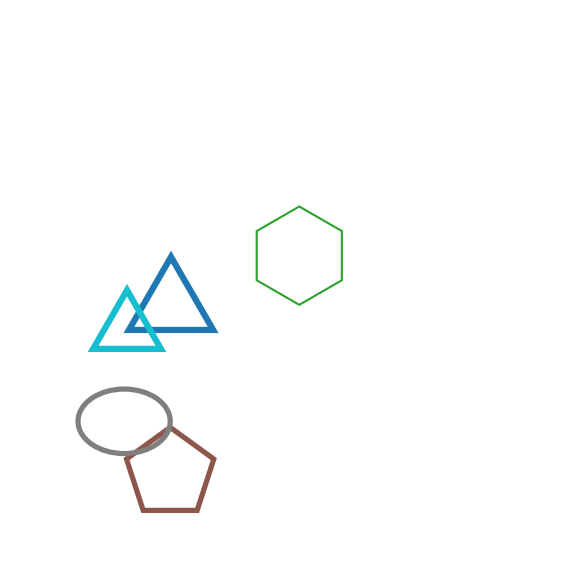[{"shape": "triangle", "thickness": 3, "radius": 0.42, "center": [0.296, 0.47]}, {"shape": "hexagon", "thickness": 1, "radius": 0.43, "center": [0.518, 0.556]}, {"shape": "pentagon", "thickness": 2.5, "radius": 0.4, "center": [0.295, 0.18]}, {"shape": "oval", "thickness": 2.5, "radius": 0.4, "center": [0.215, 0.27]}, {"shape": "triangle", "thickness": 3, "radius": 0.34, "center": [0.22, 0.429]}]